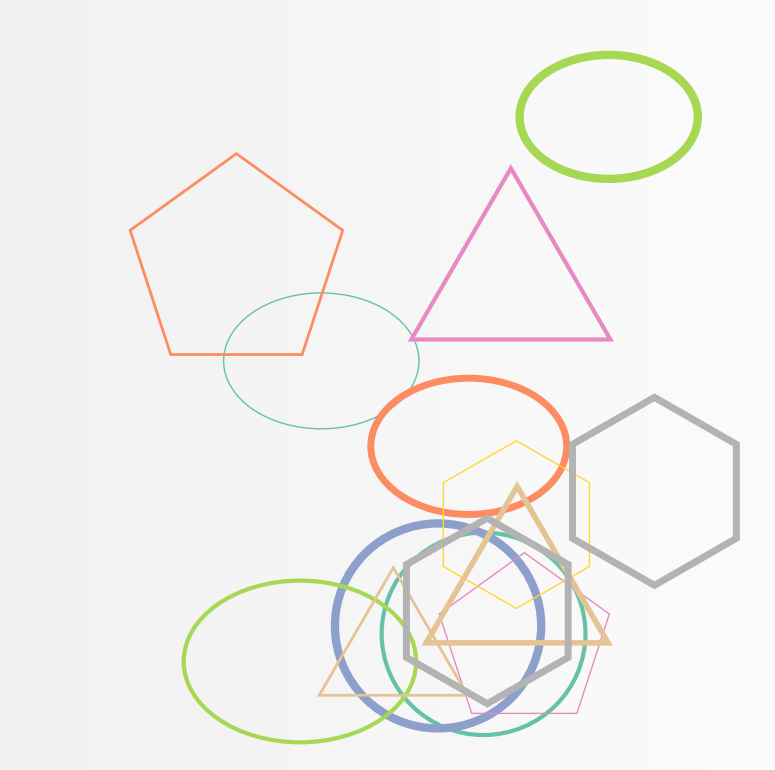[{"shape": "oval", "thickness": 0.5, "radius": 0.63, "center": [0.415, 0.531]}, {"shape": "circle", "thickness": 1.5, "radius": 0.66, "center": [0.624, 0.177]}, {"shape": "oval", "thickness": 2.5, "radius": 0.63, "center": [0.605, 0.42]}, {"shape": "pentagon", "thickness": 1, "radius": 0.72, "center": [0.305, 0.656]}, {"shape": "circle", "thickness": 3, "radius": 0.67, "center": [0.565, 0.187]}, {"shape": "pentagon", "thickness": 0.5, "radius": 0.58, "center": [0.677, 0.167]}, {"shape": "triangle", "thickness": 1.5, "radius": 0.74, "center": [0.659, 0.633]}, {"shape": "oval", "thickness": 1.5, "radius": 0.75, "center": [0.387, 0.141]}, {"shape": "oval", "thickness": 3, "radius": 0.58, "center": [0.785, 0.848]}, {"shape": "hexagon", "thickness": 0.5, "radius": 0.54, "center": [0.666, 0.319]}, {"shape": "triangle", "thickness": 2, "radius": 0.68, "center": [0.667, 0.233]}, {"shape": "triangle", "thickness": 1, "radius": 0.55, "center": [0.508, 0.152]}, {"shape": "hexagon", "thickness": 2.5, "radius": 0.61, "center": [0.844, 0.362]}, {"shape": "hexagon", "thickness": 2.5, "radius": 0.6, "center": [0.629, 0.207]}]